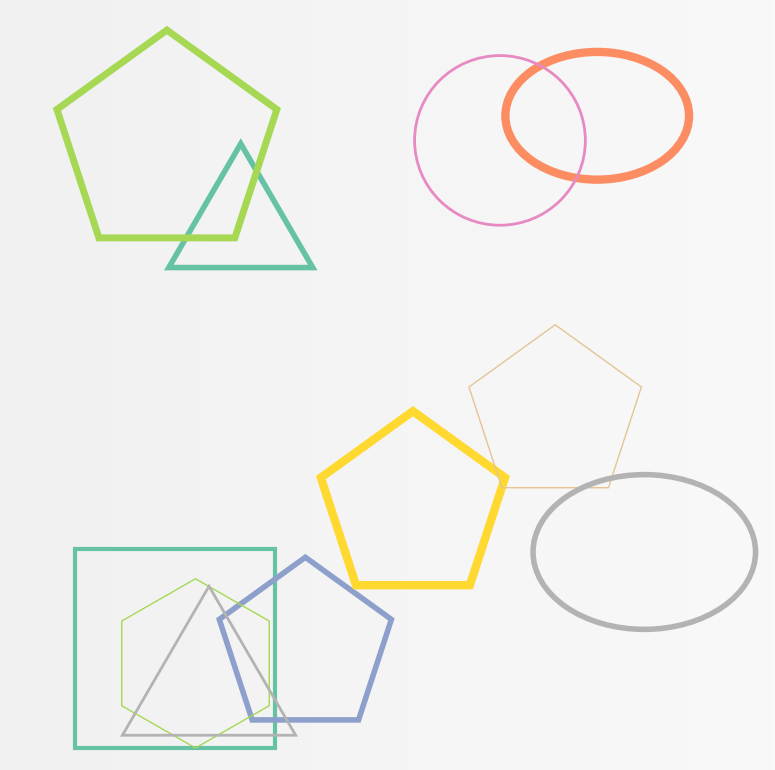[{"shape": "square", "thickness": 1.5, "radius": 0.65, "center": [0.226, 0.158]}, {"shape": "triangle", "thickness": 2, "radius": 0.54, "center": [0.311, 0.706]}, {"shape": "oval", "thickness": 3, "radius": 0.59, "center": [0.771, 0.85]}, {"shape": "pentagon", "thickness": 2, "radius": 0.58, "center": [0.394, 0.159]}, {"shape": "circle", "thickness": 1, "radius": 0.55, "center": [0.645, 0.818]}, {"shape": "hexagon", "thickness": 0.5, "radius": 0.55, "center": [0.252, 0.138]}, {"shape": "pentagon", "thickness": 2.5, "radius": 0.75, "center": [0.215, 0.812]}, {"shape": "pentagon", "thickness": 3, "radius": 0.62, "center": [0.533, 0.341]}, {"shape": "pentagon", "thickness": 0.5, "radius": 0.58, "center": [0.716, 0.461]}, {"shape": "triangle", "thickness": 1, "radius": 0.65, "center": [0.27, 0.11]}, {"shape": "oval", "thickness": 2, "radius": 0.72, "center": [0.831, 0.283]}]